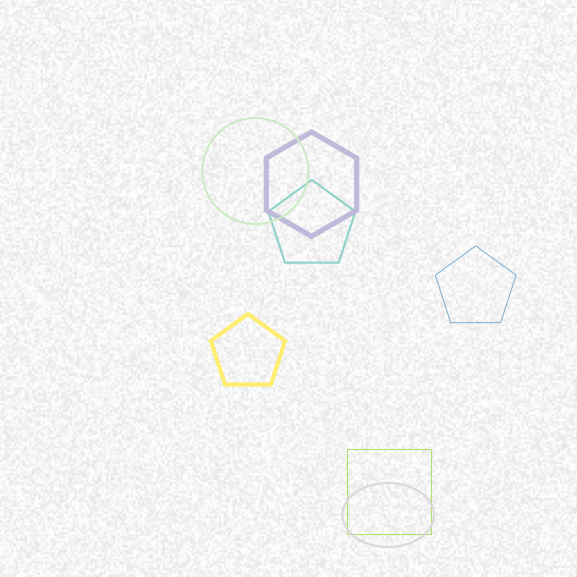[{"shape": "pentagon", "thickness": 1, "radius": 0.4, "center": [0.54, 0.608]}, {"shape": "hexagon", "thickness": 2.5, "radius": 0.45, "center": [0.539, 0.68]}, {"shape": "pentagon", "thickness": 0.5, "radius": 0.37, "center": [0.824, 0.5]}, {"shape": "square", "thickness": 0.5, "radius": 0.37, "center": [0.674, 0.148]}, {"shape": "oval", "thickness": 1, "radius": 0.4, "center": [0.672, 0.107]}, {"shape": "circle", "thickness": 1, "radius": 0.46, "center": [0.442, 0.703]}, {"shape": "pentagon", "thickness": 2, "radius": 0.34, "center": [0.429, 0.388]}]